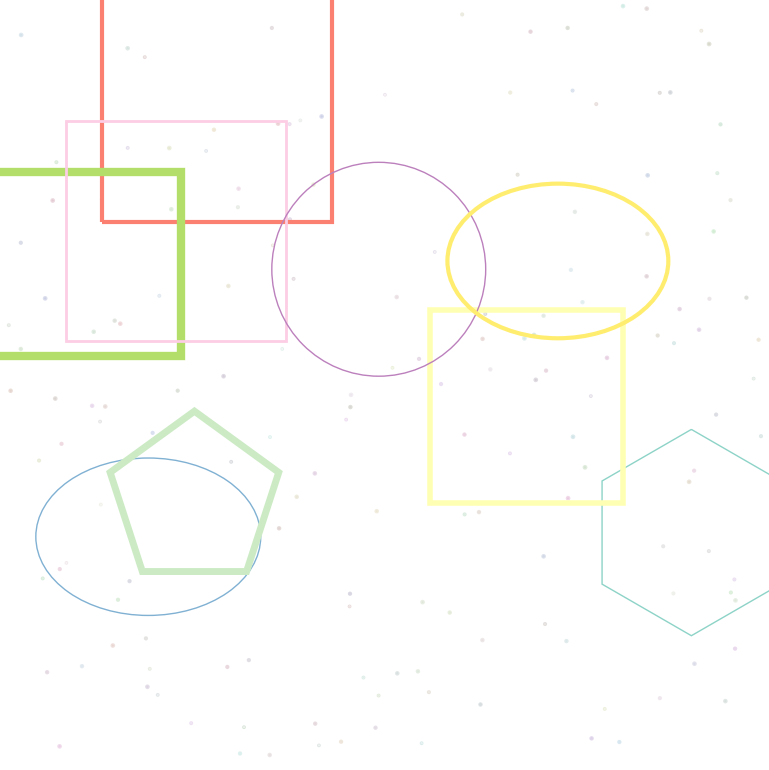[{"shape": "hexagon", "thickness": 0.5, "radius": 0.67, "center": [0.898, 0.308]}, {"shape": "square", "thickness": 2, "radius": 0.63, "center": [0.684, 0.472]}, {"shape": "square", "thickness": 1.5, "radius": 0.75, "center": [0.282, 0.861]}, {"shape": "oval", "thickness": 0.5, "radius": 0.73, "center": [0.193, 0.303]}, {"shape": "square", "thickness": 3, "radius": 0.6, "center": [0.116, 0.657]}, {"shape": "square", "thickness": 1, "radius": 0.71, "center": [0.228, 0.7]}, {"shape": "circle", "thickness": 0.5, "radius": 0.69, "center": [0.492, 0.65]}, {"shape": "pentagon", "thickness": 2.5, "radius": 0.58, "center": [0.253, 0.351]}, {"shape": "oval", "thickness": 1.5, "radius": 0.72, "center": [0.725, 0.661]}]